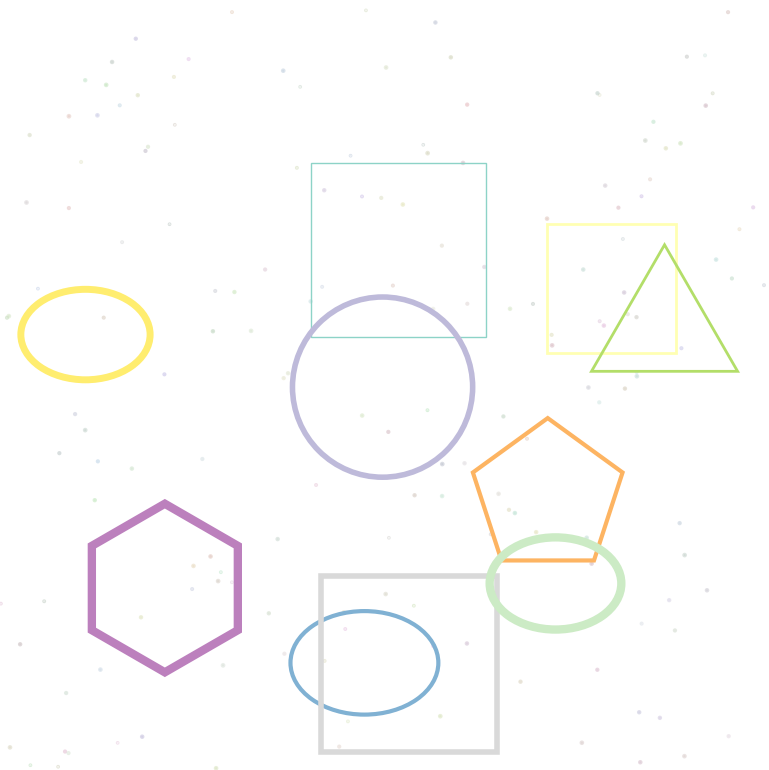[{"shape": "square", "thickness": 0.5, "radius": 0.57, "center": [0.517, 0.676]}, {"shape": "square", "thickness": 1, "radius": 0.42, "center": [0.795, 0.626]}, {"shape": "circle", "thickness": 2, "radius": 0.59, "center": [0.497, 0.497]}, {"shape": "oval", "thickness": 1.5, "radius": 0.48, "center": [0.473, 0.139]}, {"shape": "pentagon", "thickness": 1.5, "radius": 0.51, "center": [0.711, 0.355]}, {"shape": "triangle", "thickness": 1, "radius": 0.55, "center": [0.863, 0.573]}, {"shape": "square", "thickness": 2, "radius": 0.57, "center": [0.531, 0.137]}, {"shape": "hexagon", "thickness": 3, "radius": 0.55, "center": [0.214, 0.236]}, {"shape": "oval", "thickness": 3, "radius": 0.43, "center": [0.721, 0.242]}, {"shape": "oval", "thickness": 2.5, "radius": 0.42, "center": [0.111, 0.565]}]